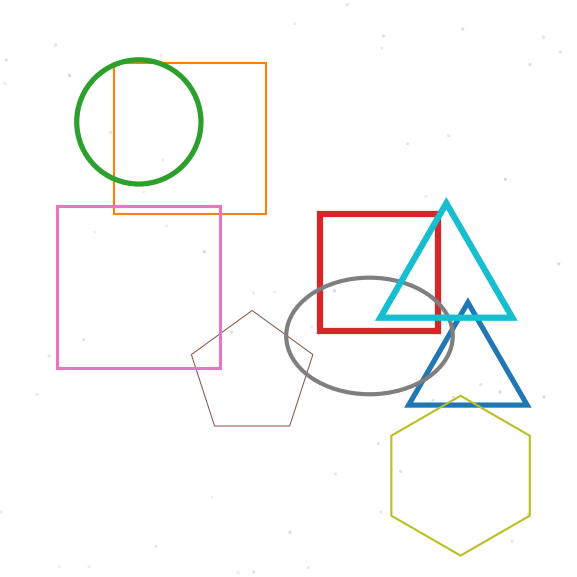[{"shape": "triangle", "thickness": 2.5, "radius": 0.59, "center": [0.81, 0.357]}, {"shape": "square", "thickness": 1, "radius": 0.66, "center": [0.329, 0.759]}, {"shape": "circle", "thickness": 2.5, "radius": 0.54, "center": [0.24, 0.788]}, {"shape": "square", "thickness": 3, "radius": 0.51, "center": [0.656, 0.527]}, {"shape": "pentagon", "thickness": 0.5, "radius": 0.55, "center": [0.437, 0.351]}, {"shape": "square", "thickness": 1.5, "radius": 0.7, "center": [0.24, 0.502]}, {"shape": "oval", "thickness": 2, "radius": 0.72, "center": [0.64, 0.417]}, {"shape": "hexagon", "thickness": 1, "radius": 0.69, "center": [0.798, 0.175]}, {"shape": "triangle", "thickness": 3, "radius": 0.66, "center": [0.773, 0.515]}]